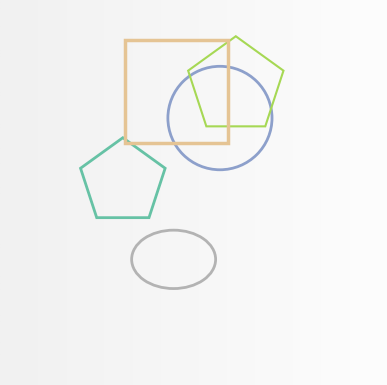[{"shape": "pentagon", "thickness": 2, "radius": 0.57, "center": [0.317, 0.528]}, {"shape": "circle", "thickness": 2, "radius": 0.67, "center": [0.568, 0.693]}, {"shape": "pentagon", "thickness": 1.5, "radius": 0.65, "center": [0.609, 0.776]}, {"shape": "square", "thickness": 2.5, "radius": 0.67, "center": [0.455, 0.763]}, {"shape": "oval", "thickness": 2, "radius": 0.54, "center": [0.448, 0.326]}]